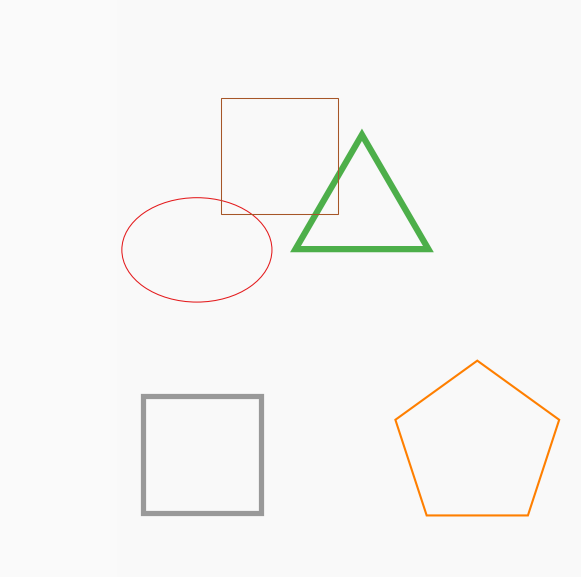[{"shape": "oval", "thickness": 0.5, "radius": 0.65, "center": [0.339, 0.566]}, {"shape": "triangle", "thickness": 3, "radius": 0.66, "center": [0.623, 0.634]}, {"shape": "pentagon", "thickness": 1, "radius": 0.74, "center": [0.821, 0.226]}, {"shape": "square", "thickness": 0.5, "radius": 0.5, "center": [0.481, 0.729]}, {"shape": "square", "thickness": 2.5, "radius": 0.51, "center": [0.347, 0.212]}]